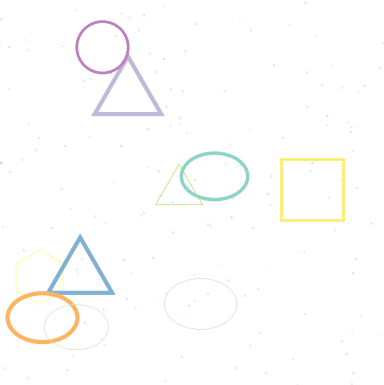[{"shape": "oval", "thickness": 2.5, "radius": 0.43, "center": [0.557, 0.542]}, {"shape": "hexagon", "thickness": 1, "radius": 0.35, "center": [0.103, 0.28]}, {"shape": "triangle", "thickness": 3, "radius": 0.5, "center": [0.332, 0.754]}, {"shape": "triangle", "thickness": 3, "radius": 0.48, "center": [0.208, 0.287]}, {"shape": "oval", "thickness": 3, "radius": 0.45, "center": [0.11, 0.175]}, {"shape": "triangle", "thickness": 0.5, "radius": 0.35, "center": [0.465, 0.503]}, {"shape": "oval", "thickness": 0.5, "radius": 0.47, "center": [0.521, 0.21]}, {"shape": "circle", "thickness": 2, "radius": 0.33, "center": [0.266, 0.877]}, {"shape": "oval", "thickness": 0.5, "radius": 0.42, "center": [0.198, 0.15]}, {"shape": "square", "thickness": 2, "radius": 0.4, "center": [0.81, 0.508]}]